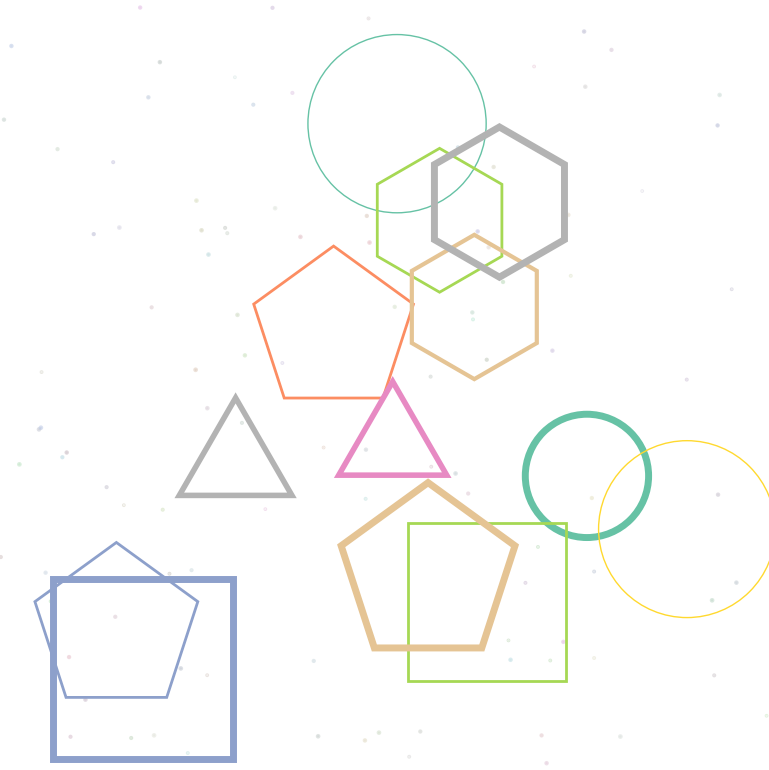[{"shape": "circle", "thickness": 0.5, "radius": 0.58, "center": [0.516, 0.839]}, {"shape": "circle", "thickness": 2.5, "radius": 0.4, "center": [0.762, 0.382]}, {"shape": "pentagon", "thickness": 1, "radius": 0.55, "center": [0.433, 0.571]}, {"shape": "square", "thickness": 2.5, "radius": 0.58, "center": [0.185, 0.132]}, {"shape": "pentagon", "thickness": 1, "radius": 0.56, "center": [0.151, 0.184]}, {"shape": "triangle", "thickness": 2, "radius": 0.4, "center": [0.51, 0.423]}, {"shape": "square", "thickness": 1, "radius": 0.51, "center": [0.632, 0.218]}, {"shape": "hexagon", "thickness": 1, "radius": 0.47, "center": [0.571, 0.714]}, {"shape": "circle", "thickness": 0.5, "radius": 0.57, "center": [0.892, 0.313]}, {"shape": "pentagon", "thickness": 2.5, "radius": 0.59, "center": [0.556, 0.255]}, {"shape": "hexagon", "thickness": 1.5, "radius": 0.47, "center": [0.616, 0.601]}, {"shape": "hexagon", "thickness": 2.5, "radius": 0.49, "center": [0.649, 0.738]}, {"shape": "triangle", "thickness": 2, "radius": 0.42, "center": [0.306, 0.399]}]